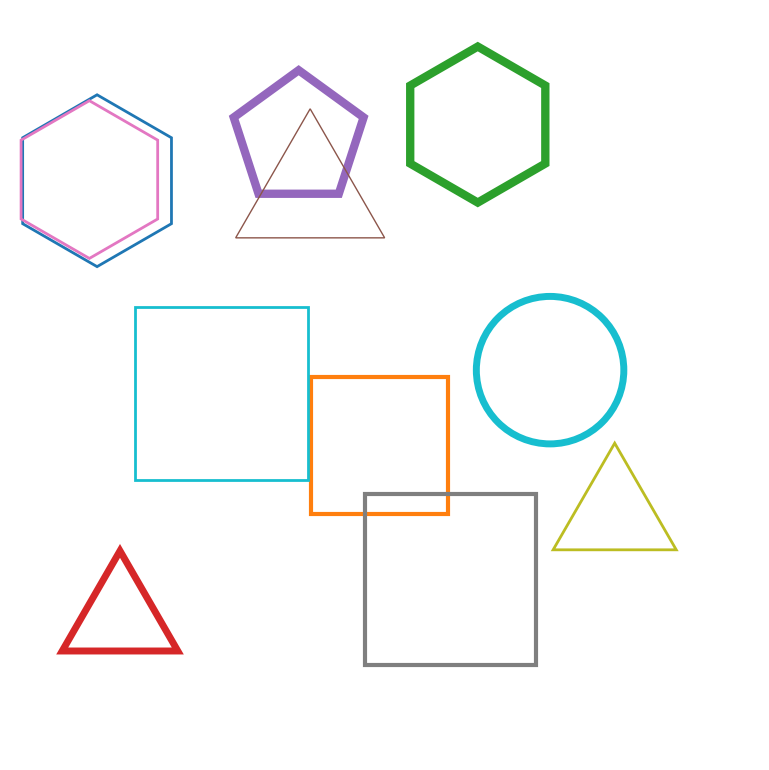[{"shape": "hexagon", "thickness": 1, "radius": 0.56, "center": [0.126, 0.765]}, {"shape": "square", "thickness": 1.5, "radius": 0.45, "center": [0.493, 0.422]}, {"shape": "hexagon", "thickness": 3, "radius": 0.51, "center": [0.62, 0.838]}, {"shape": "triangle", "thickness": 2.5, "radius": 0.43, "center": [0.156, 0.198]}, {"shape": "pentagon", "thickness": 3, "radius": 0.44, "center": [0.388, 0.82]}, {"shape": "triangle", "thickness": 0.5, "radius": 0.56, "center": [0.403, 0.747]}, {"shape": "hexagon", "thickness": 1, "radius": 0.51, "center": [0.116, 0.767]}, {"shape": "square", "thickness": 1.5, "radius": 0.56, "center": [0.585, 0.248]}, {"shape": "triangle", "thickness": 1, "radius": 0.46, "center": [0.798, 0.332]}, {"shape": "circle", "thickness": 2.5, "radius": 0.48, "center": [0.714, 0.519]}, {"shape": "square", "thickness": 1, "radius": 0.56, "center": [0.287, 0.489]}]